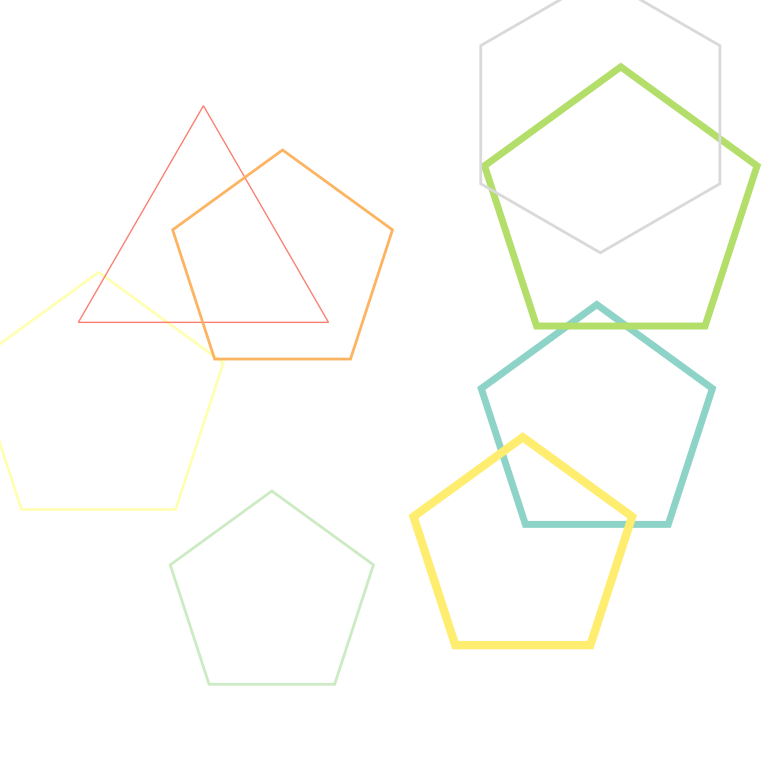[{"shape": "pentagon", "thickness": 2.5, "radius": 0.79, "center": [0.775, 0.447]}, {"shape": "pentagon", "thickness": 1, "radius": 0.85, "center": [0.128, 0.476]}, {"shape": "triangle", "thickness": 0.5, "radius": 0.94, "center": [0.264, 0.675]}, {"shape": "pentagon", "thickness": 1, "radius": 0.75, "center": [0.367, 0.655]}, {"shape": "pentagon", "thickness": 2.5, "radius": 0.93, "center": [0.806, 0.727]}, {"shape": "hexagon", "thickness": 1, "radius": 0.9, "center": [0.78, 0.851]}, {"shape": "pentagon", "thickness": 1, "radius": 0.69, "center": [0.353, 0.224]}, {"shape": "pentagon", "thickness": 3, "radius": 0.75, "center": [0.679, 0.283]}]